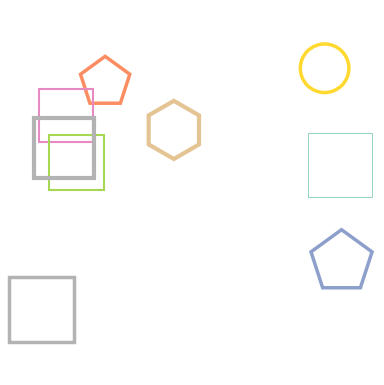[{"shape": "square", "thickness": 0.5, "radius": 0.41, "center": [0.883, 0.571]}, {"shape": "pentagon", "thickness": 2.5, "radius": 0.34, "center": [0.273, 0.786]}, {"shape": "pentagon", "thickness": 2.5, "radius": 0.42, "center": [0.887, 0.32]}, {"shape": "square", "thickness": 1.5, "radius": 0.35, "center": [0.171, 0.7]}, {"shape": "square", "thickness": 1.5, "radius": 0.35, "center": [0.199, 0.578]}, {"shape": "circle", "thickness": 2.5, "radius": 0.32, "center": [0.843, 0.823]}, {"shape": "hexagon", "thickness": 3, "radius": 0.38, "center": [0.452, 0.663]}, {"shape": "square", "thickness": 3, "radius": 0.39, "center": [0.165, 0.615]}, {"shape": "square", "thickness": 2.5, "radius": 0.42, "center": [0.108, 0.196]}]